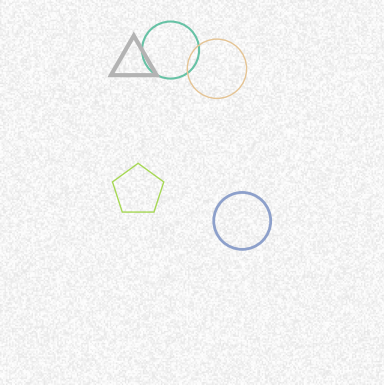[{"shape": "circle", "thickness": 1.5, "radius": 0.37, "center": [0.443, 0.87]}, {"shape": "circle", "thickness": 2, "radius": 0.37, "center": [0.629, 0.426]}, {"shape": "pentagon", "thickness": 1, "radius": 0.35, "center": [0.359, 0.506]}, {"shape": "circle", "thickness": 1, "radius": 0.38, "center": [0.564, 0.821]}, {"shape": "triangle", "thickness": 3, "radius": 0.34, "center": [0.347, 0.839]}]